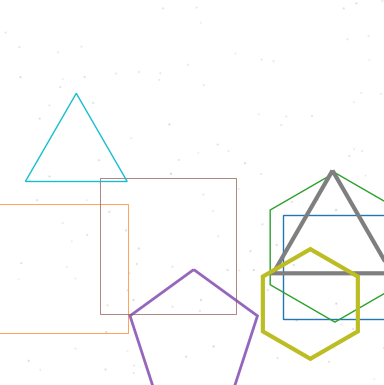[{"shape": "square", "thickness": 1, "radius": 0.67, "center": [0.871, 0.307]}, {"shape": "square", "thickness": 0.5, "radius": 0.84, "center": [0.166, 0.303]}, {"shape": "hexagon", "thickness": 1, "radius": 0.97, "center": [0.87, 0.357]}, {"shape": "pentagon", "thickness": 2, "radius": 0.87, "center": [0.503, 0.126]}, {"shape": "square", "thickness": 0.5, "radius": 0.89, "center": [0.436, 0.361]}, {"shape": "triangle", "thickness": 3, "radius": 0.89, "center": [0.864, 0.379]}, {"shape": "hexagon", "thickness": 3, "radius": 0.71, "center": [0.806, 0.21]}, {"shape": "triangle", "thickness": 1, "radius": 0.76, "center": [0.198, 0.605]}]